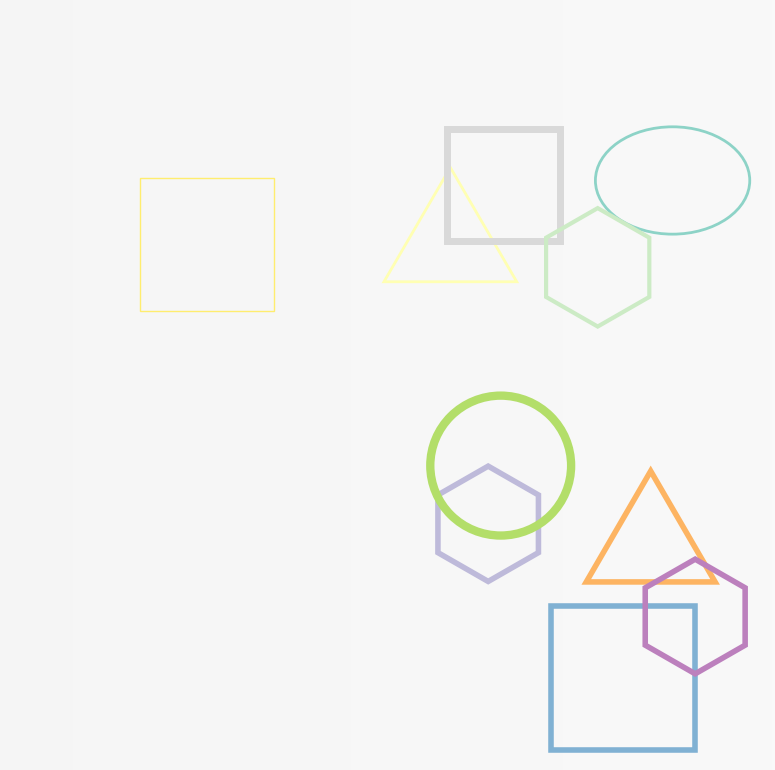[{"shape": "oval", "thickness": 1, "radius": 0.5, "center": [0.868, 0.766]}, {"shape": "triangle", "thickness": 1, "radius": 0.49, "center": [0.581, 0.684]}, {"shape": "hexagon", "thickness": 2, "radius": 0.37, "center": [0.63, 0.32]}, {"shape": "square", "thickness": 2, "radius": 0.47, "center": [0.803, 0.119]}, {"shape": "triangle", "thickness": 2, "radius": 0.48, "center": [0.84, 0.292]}, {"shape": "circle", "thickness": 3, "radius": 0.45, "center": [0.646, 0.395]}, {"shape": "square", "thickness": 2.5, "radius": 0.36, "center": [0.649, 0.76]}, {"shape": "hexagon", "thickness": 2, "radius": 0.37, "center": [0.897, 0.199]}, {"shape": "hexagon", "thickness": 1.5, "radius": 0.38, "center": [0.771, 0.653]}, {"shape": "square", "thickness": 0.5, "radius": 0.43, "center": [0.267, 0.683]}]